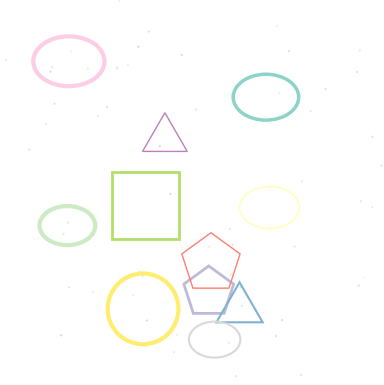[{"shape": "oval", "thickness": 2.5, "radius": 0.43, "center": [0.691, 0.748]}, {"shape": "oval", "thickness": 1, "radius": 0.39, "center": [0.7, 0.461]}, {"shape": "pentagon", "thickness": 2, "radius": 0.34, "center": [0.542, 0.241]}, {"shape": "pentagon", "thickness": 1, "radius": 0.4, "center": [0.548, 0.316]}, {"shape": "triangle", "thickness": 1.5, "radius": 0.35, "center": [0.622, 0.198]}, {"shape": "square", "thickness": 2, "radius": 0.44, "center": [0.378, 0.466]}, {"shape": "oval", "thickness": 3, "radius": 0.46, "center": [0.179, 0.841]}, {"shape": "oval", "thickness": 1.5, "radius": 0.33, "center": [0.558, 0.118]}, {"shape": "triangle", "thickness": 1, "radius": 0.33, "center": [0.428, 0.64]}, {"shape": "oval", "thickness": 3, "radius": 0.36, "center": [0.175, 0.414]}, {"shape": "circle", "thickness": 3, "radius": 0.46, "center": [0.372, 0.198]}]